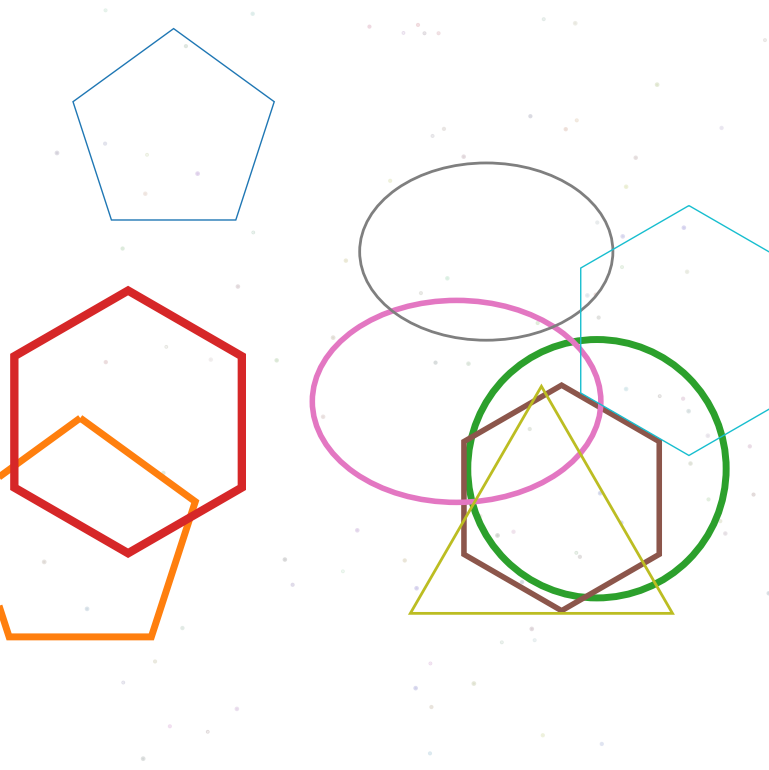[{"shape": "pentagon", "thickness": 0.5, "radius": 0.69, "center": [0.225, 0.825]}, {"shape": "pentagon", "thickness": 2.5, "radius": 0.79, "center": [0.104, 0.3]}, {"shape": "circle", "thickness": 2.5, "radius": 0.84, "center": [0.775, 0.391]}, {"shape": "hexagon", "thickness": 3, "radius": 0.85, "center": [0.166, 0.452]}, {"shape": "hexagon", "thickness": 2, "radius": 0.73, "center": [0.729, 0.353]}, {"shape": "oval", "thickness": 2, "radius": 0.94, "center": [0.593, 0.479]}, {"shape": "oval", "thickness": 1, "radius": 0.82, "center": [0.632, 0.673]}, {"shape": "triangle", "thickness": 1, "radius": 0.98, "center": [0.703, 0.302]}, {"shape": "hexagon", "thickness": 0.5, "radius": 0.81, "center": [0.895, 0.571]}]